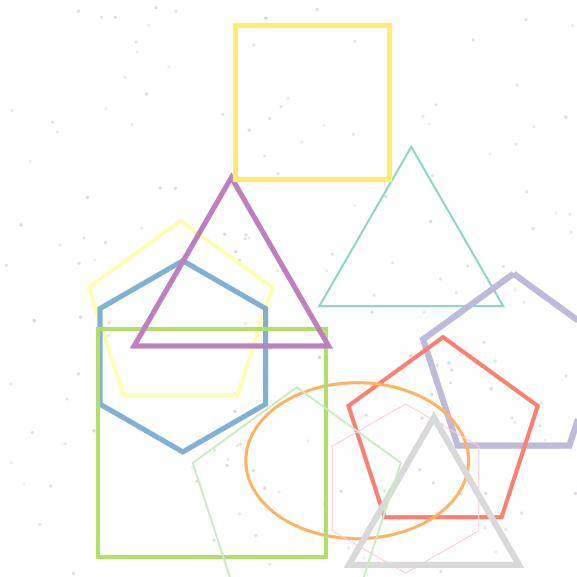[{"shape": "triangle", "thickness": 1, "radius": 0.92, "center": [0.712, 0.561]}, {"shape": "pentagon", "thickness": 2, "radius": 0.84, "center": [0.313, 0.45]}, {"shape": "pentagon", "thickness": 3, "radius": 0.82, "center": [0.889, 0.361]}, {"shape": "pentagon", "thickness": 2, "radius": 0.86, "center": [0.767, 0.243]}, {"shape": "hexagon", "thickness": 2.5, "radius": 0.83, "center": [0.317, 0.382]}, {"shape": "oval", "thickness": 1.5, "radius": 0.96, "center": [0.619, 0.201]}, {"shape": "square", "thickness": 2, "radius": 0.99, "center": [0.367, 0.231]}, {"shape": "hexagon", "thickness": 0.5, "radius": 0.73, "center": [0.702, 0.153]}, {"shape": "triangle", "thickness": 3, "radius": 0.85, "center": [0.751, 0.106]}, {"shape": "triangle", "thickness": 2.5, "radius": 0.97, "center": [0.401, 0.497]}, {"shape": "pentagon", "thickness": 1, "radius": 0.95, "center": [0.514, 0.139]}, {"shape": "square", "thickness": 2.5, "radius": 0.67, "center": [0.54, 0.823]}]